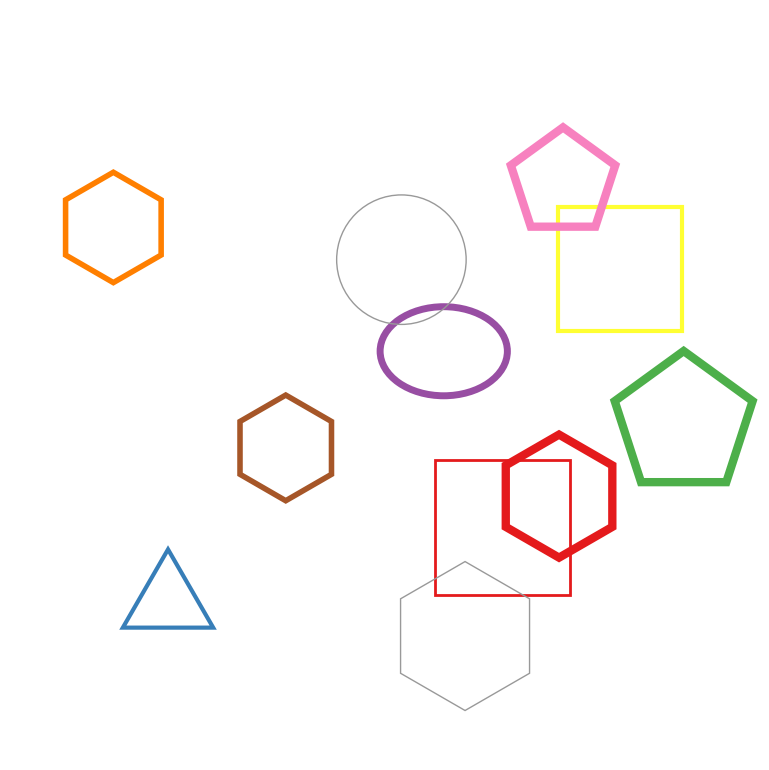[{"shape": "hexagon", "thickness": 3, "radius": 0.4, "center": [0.726, 0.356]}, {"shape": "square", "thickness": 1, "radius": 0.44, "center": [0.653, 0.315]}, {"shape": "triangle", "thickness": 1.5, "radius": 0.34, "center": [0.218, 0.219]}, {"shape": "pentagon", "thickness": 3, "radius": 0.47, "center": [0.888, 0.45]}, {"shape": "oval", "thickness": 2.5, "radius": 0.41, "center": [0.576, 0.544]}, {"shape": "hexagon", "thickness": 2, "radius": 0.36, "center": [0.147, 0.705]}, {"shape": "square", "thickness": 1.5, "radius": 0.4, "center": [0.805, 0.65]}, {"shape": "hexagon", "thickness": 2, "radius": 0.34, "center": [0.371, 0.418]}, {"shape": "pentagon", "thickness": 3, "radius": 0.36, "center": [0.731, 0.763]}, {"shape": "hexagon", "thickness": 0.5, "radius": 0.48, "center": [0.604, 0.174]}, {"shape": "circle", "thickness": 0.5, "radius": 0.42, "center": [0.521, 0.663]}]